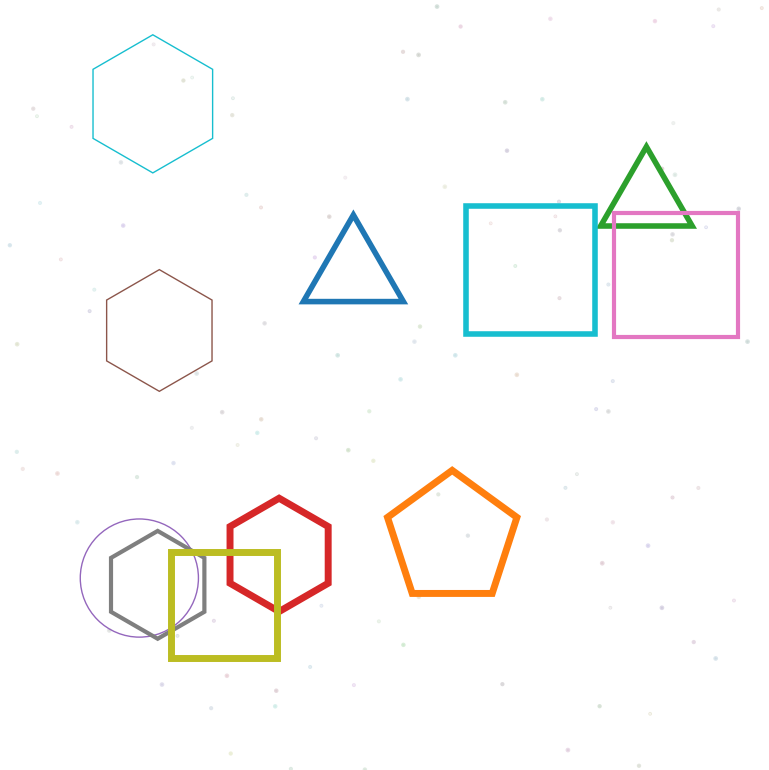[{"shape": "triangle", "thickness": 2, "radius": 0.37, "center": [0.459, 0.646]}, {"shape": "pentagon", "thickness": 2.5, "radius": 0.44, "center": [0.587, 0.301]}, {"shape": "triangle", "thickness": 2, "radius": 0.34, "center": [0.839, 0.741]}, {"shape": "hexagon", "thickness": 2.5, "radius": 0.37, "center": [0.362, 0.279]}, {"shape": "circle", "thickness": 0.5, "radius": 0.38, "center": [0.181, 0.249]}, {"shape": "hexagon", "thickness": 0.5, "radius": 0.4, "center": [0.207, 0.571]}, {"shape": "square", "thickness": 1.5, "radius": 0.4, "center": [0.878, 0.643]}, {"shape": "hexagon", "thickness": 1.5, "radius": 0.35, "center": [0.205, 0.24]}, {"shape": "square", "thickness": 2.5, "radius": 0.34, "center": [0.291, 0.214]}, {"shape": "square", "thickness": 2, "radius": 0.42, "center": [0.689, 0.649]}, {"shape": "hexagon", "thickness": 0.5, "radius": 0.45, "center": [0.198, 0.865]}]